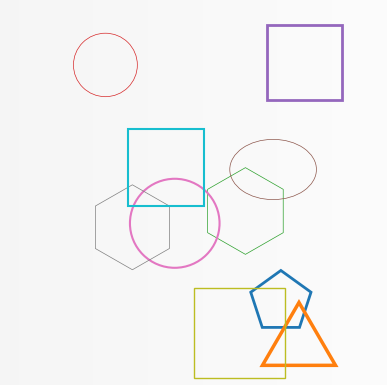[{"shape": "pentagon", "thickness": 2, "radius": 0.41, "center": [0.725, 0.216]}, {"shape": "triangle", "thickness": 2.5, "radius": 0.54, "center": [0.772, 0.105]}, {"shape": "hexagon", "thickness": 0.5, "radius": 0.56, "center": [0.633, 0.452]}, {"shape": "circle", "thickness": 0.5, "radius": 0.41, "center": [0.272, 0.831]}, {"shape": "square", "thickness": 2, "radius": 0.49, "center": [0.786, 0.837]}, {"shape": "oval", "thickness": 0.5, "radius": 0.56, "center": [0.705, 0.56]}, {"shape": "circle", "thickness": 1.5, "radius": 0.58, "center": [0.451, 0.42]}, {"shape": "hexagon", "thickness": 0.5, "radius": 0.55, "center": [0.342, 0.41]}, {"shape": "square", "thickness": 1, "radius": 0.59, "center": [0.618, 0.135]}, {"shape": "square", "thickness": 1.5, "radius": 0.5, "center": [0.428, 0.565]}]